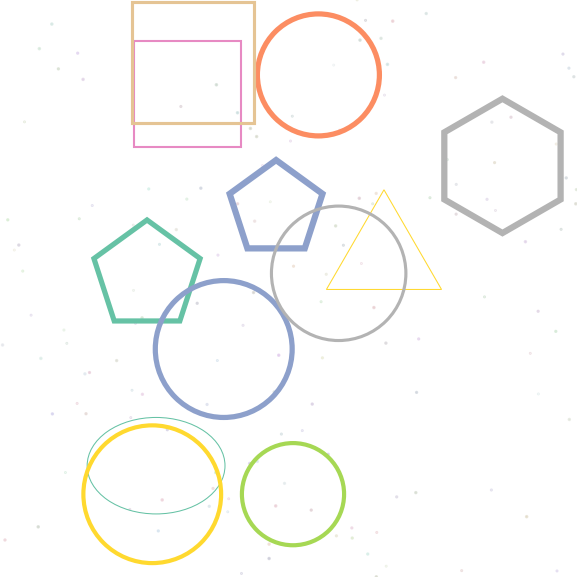[{"shape": "pentagon", "thickness": 2.5, "radius": 0.48, "center": [0.255, 0.522]}, {"shape": "oval", "thickness": 0.5, "radius": 0.6, "center": [0.27, 0.193]}, {"shape": "circle", "thickness": 2.5, "radius": 0.53, "center": [0.551, 0.869]}, {"shape": "pentagon", "thickness": 3, "radius": 0.42, "center": [0.478, 0.637]}, {"shape": "circle", "thickness": 2.5, "radius": 0.59, "center": [0.387, 0.395]}, {"shape": "square", "thickness": 1, "radius": 0.46, "center": [0.325, 0.836]}, {"shape": "circle", "thickness": 2, "radius": 0.44, "center": [0.507, 0.143]}, {"shape": "triangle", "thickness": 0.5, "radius": 0.58, "center": [0.665, 0.555]}, {"shape": "circle", "thickness": 2, "radius": 0.6, "center": [0.264, 0.143]}, {"shape": "square", "thickness": 1.5, "radius": 0.53, "center": [0.335, 0.891]}, {"shape": "hexagon", "thickness": 3, "radius": 0.58, "center": [0.87, 0.712]}, {"shape": "circle", "thickness": 1.5, "radius": 0.58, "center": [0.586, 0.526]}]